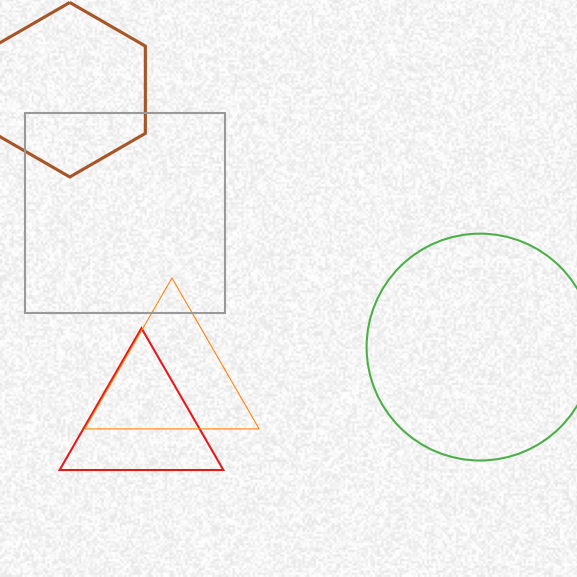[{"shape": "triangle", "thickness": 1, "radius": 0.82, "center": [0.245, 0.267]}, {"shape": "circle", "thickness": 1, "radius": 0.98, "center": [0.831, 0.398]}, {"shape": "triangle", "thickness": 0.5, "radius": 0.87, "center": [0.298, 0.344]}, {"shape": "hexagon", "thickness": 1.5, "radius": 0.76, "center": [0.121, 0.844]}, {"shape": "square", "thickness": 1, "radius": 0.86, "center": [0.217, 0.63]}]